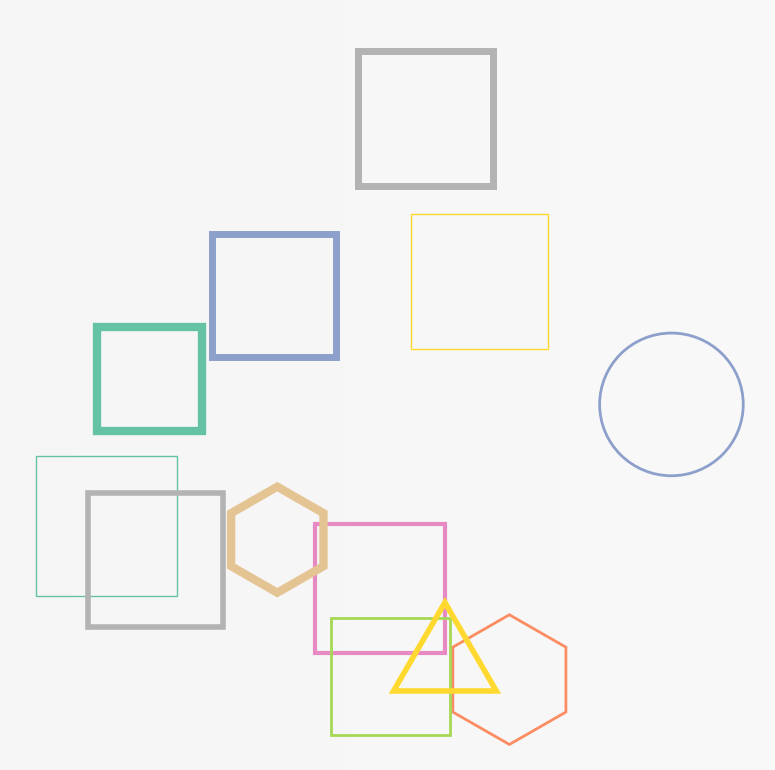[{"shape": "square", "thickness": 0.5, "radius": 0.45, "center": [0.137, 0.317]}, {"shape": "square", "thickness": 3, "radius": 0.34, "center": [0.193, 0.508]}, {"shape": "hexagon", "thickness": 1, "radius": 0.42, "center": [0.657, 0.117]}, {"shape": "circle", "thickness": 1, "radius": 0.46, "center": [0.866, 0.475]}, {"shape": "square", "thickness": 2.5, "radius": 0.4, "center": [0.353, 0.616]}, {"shape": "square", "thickness": 1.5, "radius": 0.42, "center": [0.491, 0.236]}, {"shape": "square", "thickness": 1, "radius": 0.38, "center": [0.504, 0.121]}, {"shape": "square", "thickness": 0.5, "radius": 0.44, "center": [0.619, 0.635]}, {"shape": "triangle", "thickness": 2, "radius": 0.38, "center": [0.574, 0.141]}, {"shape": "hexagon", "thickness": 3, "radius": 0.34, "center": [0.358, 0.299]}, {"shape": "square", "thickness": 2, "radius": 0.44, "center": [0.201, 0.272]}, {"shape": "square", "thickness": 2.5, "radius": 0.44, "center": [0.549, 0.846]}]